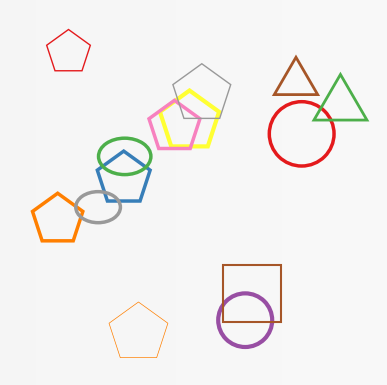[{"shape": "circle", "thickness": 2.5, "radius": 0.42, "center": [0.778, 0.652]}, {"shape": "pentagon", "thickness": 1, "radius": 0.3, "center": [0.177, 0.864]}, {"shape": "pentagon", "thickness": 2.5, "radius": 0.36, "center": [0.319, 0.536]}, {"shape": "triangle", "thickness": 2, "radius": 0.39, "center": [0.879, 0.728]}, {"shape": "oval", "thickness": 2.5, "radius": 0.34, "center": [0.322, 0.594]}, {"shape": "circle", "thickness": 3, "radius": 0.35, "center": [0.633, 0.168]}, {"shape": "pentagon", "thickness": 2.5, "radius": 0.34, "center": [0.149, 0.43]}, {"shape": "pentagon", "thickness": 0.5, "radius": 0.4, "center": [0.357, 0.136]}, {"shape": "pentagon", "thickness": 3, "radius": 0.4, "center": [0.489, 0.685]}, {"shape": "triangle", "thickness": 2, "radius": 0.32, "center": [0.764, 0.787]}, {"shape": "square", "thickness": 1.5, "radius": 0.37, "center": [0.65, 0.238]}, {"shape": "pentagon", "thickness": 2.5, "radius": 0.35, "center": [0.45, 0.67]}, {"shape": "oval", "thickness": 2.5, "radius": 0.29, "center": [0.253, 0.462]}, {"shape": "pentagon", "thickness": 1, "radius": 0.39, "center": [0.521, 0.756]}]